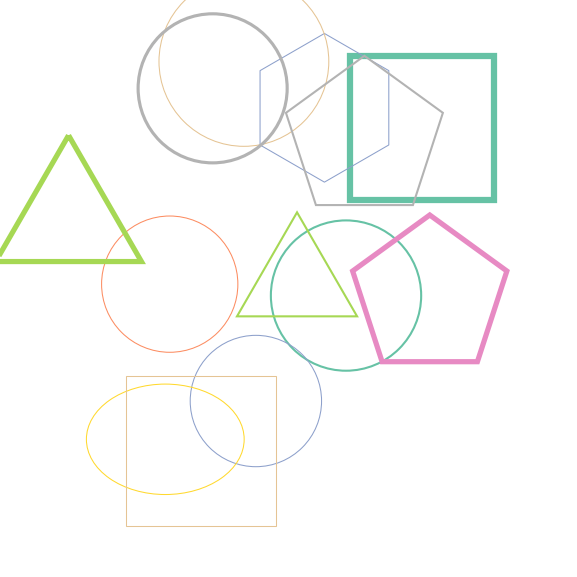[{"shape": "circle", "thickness": 1, "radius": 0.65, "center": [0.599, 0.487]}, {"shape": "square", "thickness": 3, "radius": 0.62, "center": [0.73, 0.777]}, {"shape": "circle", "thickness": 0.5, "radius": 0.59, "center": [0.294, 0.507]}, {"shape": "hexagon", "thickness": 0.5, "radius": 0.64, "center": [0.562, 0.812]}, {"shape": "circle", "thickness": 0.5, "radius": 0.57, "center": [0.443, 0.305]}, {"shape": "pentagon", "thickness": 2.5, "radius": 0.7, "center": [0.744, 0.486]}, {"shape": "triangle", "thickness": 1, "radius": 0.6, "center": [0.514, 0.511]}, {"shape": "triangle", "thickness": 2.5, "radius": 0.73, "center": [0.119, 0.619]}, {"shape": "oval", "thickness": 0.5, "radius": 0.68, "center": [0.286, 0.238]}, {"shape": "square", "thickness": 0.5, "radius": 0.65, "center": [0.348, 0.218]}, {"shape": "circle", "thickness": 0.5, "radius": 0.74, "center": [0.422, 0.893]}, {"shape": "circle", "thickness": 1.5, "radius": 0.65, "center": [0.368, 0.846]}, {"shape": "pentagon", "thickness": 1, "radius": 0.71, "center": [0.631, 0.76]}]